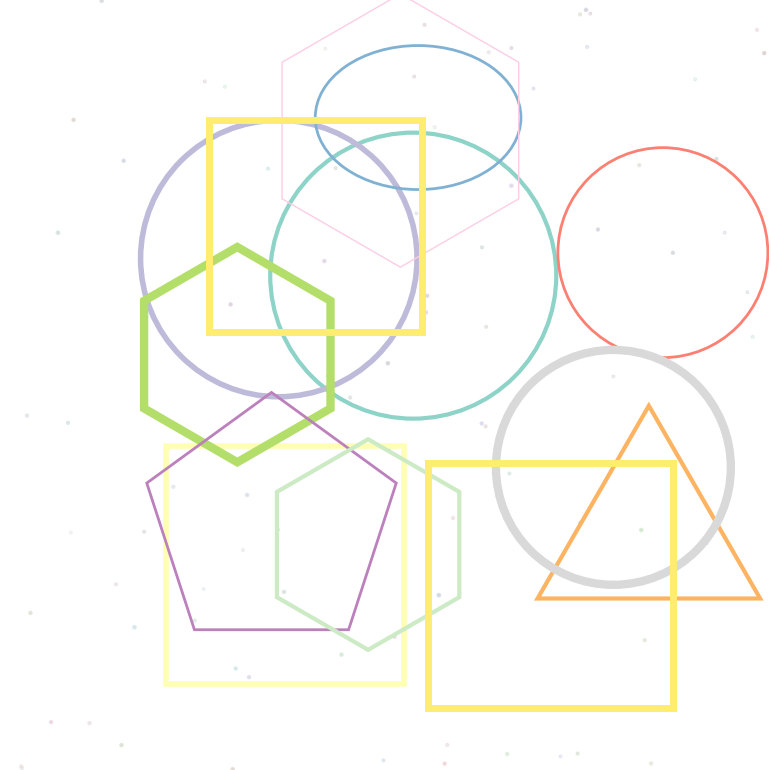[{"shape": "circle", "thickness": 1.5, "radius": 0.93, "center": [0.537, 0.642]}, {"shape": "square", "thickness": 2, "radius": 0.77, "center": [0.37, 0.266]}, {"shape": "circle", "thickness": 2, "radius": 0.9, "center": [0.362, 0.664]}, {"shape": "circle", "thickness": 1, "radius": 0.68, "center": [0.861, 0.672]}, {"shape": "oval", "thickness": 1, "radius": 0.67, "center": [0.543, 0.847]}, {"shape": "triangle", "thickness": 1.5, "radius": 0.83, "center": [0.843, 0.306]}, {"shape": "hexagon", "thickness": 3, "radius": 0.7, "center": [0.308, 0.539]}, {"shape": "hexagon", "thickness": 0.5, "radius": 0.89, "center": [0.52, 0.83]}, {"shape": "circle", "thickness": 3, "radius": 0.76, "center": [0.797, 0.393]}, {"shape": "pentagon", "thickness": 1, "radius": 0.85, "center": [0.353, 0.32]}, {"shape": "hexagon", "thickness": 1.5, "radius": 0.68, "center": [0.478, 0.293]}, {"shape": "square", "thickness": 2.5, "radius": 0.8, "center": [0.715, 0.239]}, {"shape": "square", "thickness": 2.5, "radius": 0.69, "center": [0.41, 0.706]}]